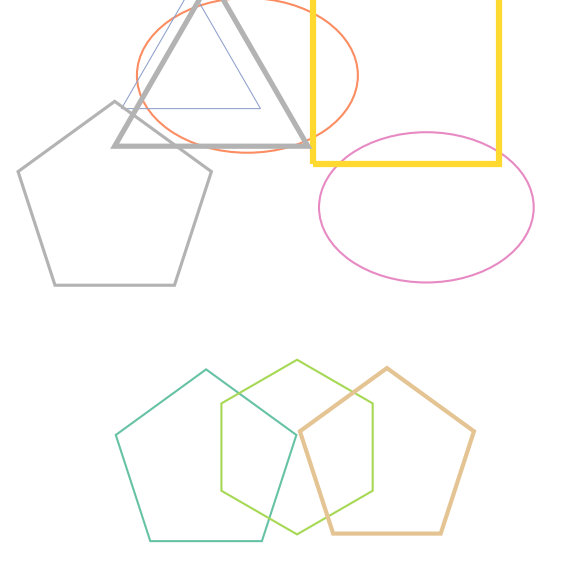[{"shape": "pentagon", "thickness": 1, "radius": 0.82, "center": [0.357, 0.195]}, {"shape": "oval", "thickness": 1, "radius": 0.96, "center": [0.428, 0.869]}, {"shape": "triangle", "thickness": 0.5, "radius": 0.69, "center": [0.331, 0.881]}, {"shape": "oval", "thickness": 1, "radius": 0.93, "center": [0.738, 0.64]}, {"shape": "hexagon", "thickness": 1, "radius": 0.76, "center": [0.514, 0.225]}, {"shape": "square", "thickness": 3, "radius": 0.8, "center": [0.703, 0.876]}, {"shape": "pentagon", "thickness": 2, "radius": 0.79, "center": [0.67, 0.203]}, {"shape": "triangle", "thickness": 2.5, "radius": 0.97, "center": [0.366, 0.843]}, {"shape": "pentagon", "thickness": 1.5, "radius": 0.88, "center": [0.199, 0.648]}]